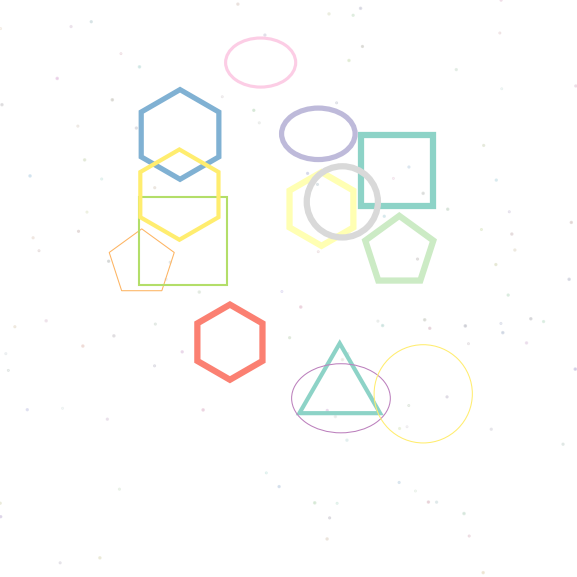[{"shape": "triangle", "thickness": 2, "radius": 0.4, "center": [0.588, 0.324]}, {"shape": "square", "thickness": 3, "radius": 0.31, "center": [0.688, 0.704]}, {"shape": "hexagon", "thickness": 3, "radius": 0.32, "center": [0.557, 0.637]}, {"shape": "oval", "thickness": 2.5, "radius": 0.32, "center": [0.551, 0.767]}, {"shape": "hexagon", "thickness": 3, "radius": 0.33, "center": [0.398, 0.407]}, {"shape": "hexagon", "thickness": 2.5, "radius": 0.39, "center": [0.312, 0.766]}, {"shape": "pentagon", "thickness": 0.5, "radius": 0.3, "center": [0.245, 0.544]}, {"shape": "square", "thickness": 1, "radius": 0.38, "center": [0.317, 0.582]}, {"shape": "oval", "thickness": 1.5, "radius": 0.3, "center": [0.451, 0.891]}, {"shape": "circle", "thickness": 3, "radius": 0.31, "center": [0.593, 0.65]}, {"shape": "oval", "thickness": 0.5, "radius": 0.43, "center": [0.59, 0.309]}, {"shape": "pentagon", "thickness": 3, "radius": 0.31, "center": [0.691, 0.563]}, {"shape": "circle", "thickness": 0.5, "radius": 0.43, "center": [0.733, 0.317]}, {"shape": "hexagon", "thickness": 2, "radius": 0.39, "center": [0.311, 0.662]}]